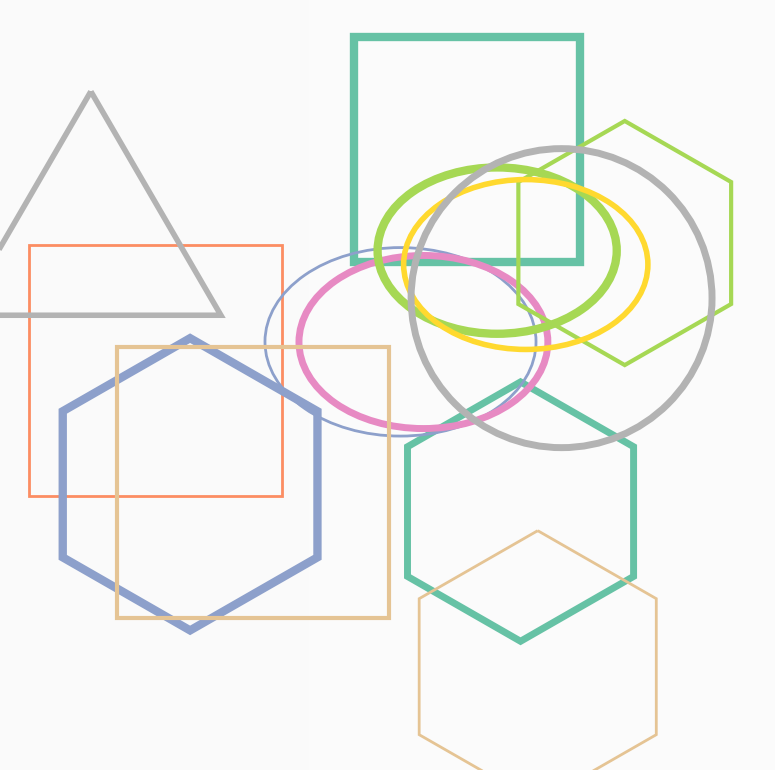[{"shape": "square", "thickness": 3, "radius": 0.73, "center": [0.603, 0.806]}, {"shape": "hexagon", "thickness": 2.5, "radius": 0.84, "center": [0.672, 0.336]}, {"shape": "square", "thickness": 1, "radius": 0.82, "center": [0.2, 0.519]}, {"shape": "hexagon", "thickness": 3, "radius": 0.95, "center": [0.245, 0.371]}, {"shape": "oval", "thickness": 1, "radius": 0.87, "center": [0.517, 0.556]}, {"shape": "oval", "thickness": 2.5, "radius": 0.8, "center": [0.546, 0.556]}, {"shape": "hexagon", "thickness": 1.5, "radius": 0.79, "center": [0.806, 0.684]}, {"shape": "oval", "thickness": 3, "radius": 0.77, "center": [0.642, 0.675]}, {"shape": "oval", "thickness": 2, "radius": 0.79, "center": [0.678, 0.656]}, {"shape": "square", "thickness": 1.5, "radius": 0.88, "center": [0.327, 0.373]}, {"shape": "hexagon", "thickness": 1, "radius": 0.88, "center": [0.694, 0.134]}, {"shape": "circle", "thickness": 2.5, "radius": 0.97, "center": [0.725, 0.613]}, {"shape": "triangle", "thickness": 2, "radius": 0.97, "center": [0.117, 0.687]}]